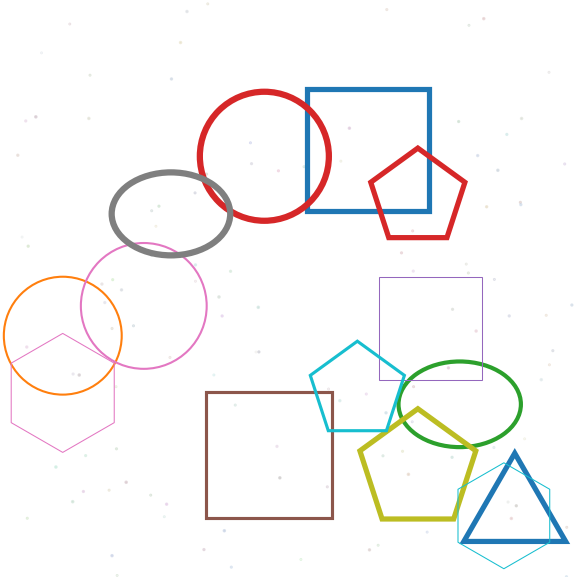[{"shape": "square", "thickness": 2.5, "radius": 0.53, "center": [0.637, 0.739]}, {"shape": "triangle", "thickness": 2.5, "radius": 0.51, "center": [0.891, 0.112]}, {"shape": "circle", "thickness": 1, "radius": 0.51, "center": [0.109, 0.418]}, {"shape": "oval", "thickness": 2, "radius": 0.53, "center": [0.796, 0.299]}, {"shape": "pentagon", "thickness": 2.5, "radius": 0.43, "center": [0.724, 0.657]}, {"shape": "circle", "thickness": 3, "radius": 0.56, "center": [0.458, 0.729]}, {"shape": "square", "thickness": 0.5, "radius": 0.45, "center": [0.746, 0.43]}, {"shape": "square", "thickness": 1.5, "radius": 0.55, "center": [0.466, 0.212]}, {"shape": "circle", "thickness": 1, "radius": 0.54, "center": [0.249, 0.469]}, {"shape": "hexagon", "thickness": 0.5, "radius": 0.52, "center": [0.109, 0.319]}, {"shape": "oval", "thickness": 3, "radius": 0.51, "center": [0.296, 0.629]}, {"shape": "pentagon", "thickness": 2.5, "radius": 0.53, "center": [0.724, 0.186]}, {"shape": "pentagon", "thickness": 1.5, "radius": 0.43, "center": [0.619, 0.323]}, {"shape": "hexagon", "thickness": 0.5, "radius": 0.46, "center": [0.872, 0.106]}]